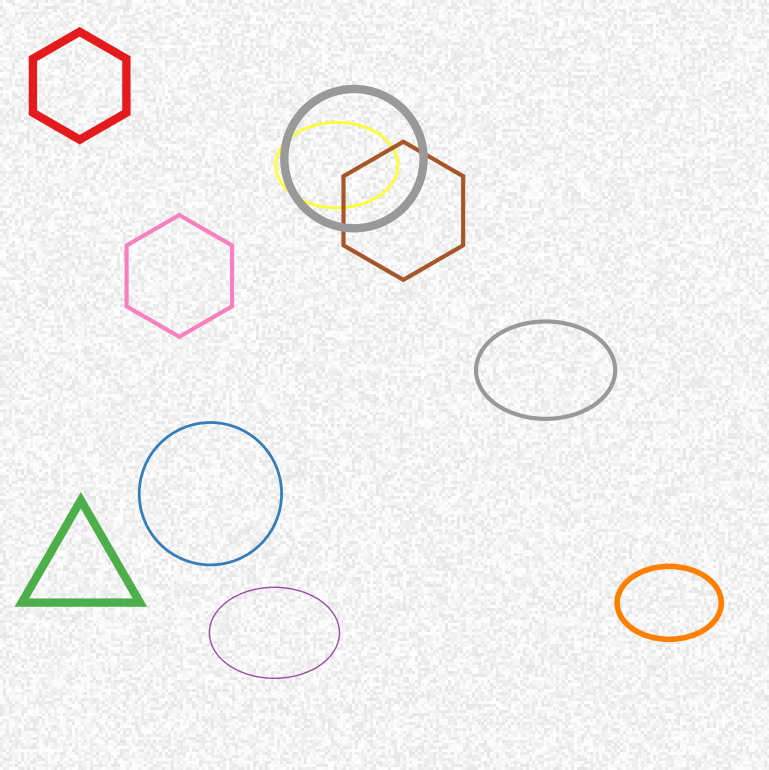[{"shape": "hexagon", "thickness": 3, "radius": 0.35, "center": [0.103, 0.889]}, {"shape": "circle", "thickness": 1, "radius": 0.46, "center": [0.273, 0.359]}, {"shape": "triangle", "thickness": 3, "radius": 0.44, "center": [0.105, 0.262]}, {"shape": "oval", "thickness": 0.5, "radius": 0.42, "center": [0.356, 0.178]}, {"shape": "oval", "thickness": 2, "radius": 0.34, "center": [0.869, 0.217]}, {"shape": "oval", "thickness": 1, "radius": 0.4, "center": [0.438, 0.786]}, {"shape": "hexagon", "thickness": 1.5, "radius": 0.45, "center": [0.524, 0.726]}, {"shape": "hexagon", "thickness": 1.5, "radius": 0.4, "center": [0.233, 0.642]}, {"shape": "circle", "thickness": 3, "radius": 0.45, "center": [0.46, 0.794]}, {"shape": "oval", "thickness": 1.5, "radius": 0.45, "center": [0.709, 0.519]}]